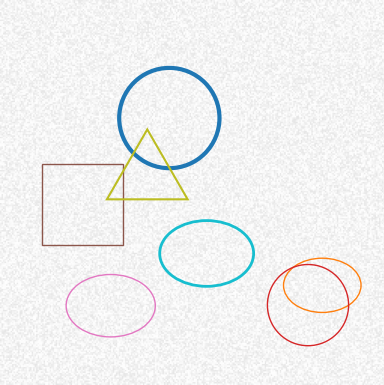[{"shape": "circle", "thickness": 3, "radius": 0.65, "center": [0.44, 0.693]}, {"shape": "oval", "thickness": 1, "radius": 0.5, "center": [0.837, 0.259]}, {"shape": "circle", "thickness": 1, "radius": 0.53, "center": [0.8, 0.208]}, {"shape": "square", "thickness": 1, "radius": 0.53, "center": [0.214, 0.469]}, {"shape": "oval", "thickness": 1, "radius": 0.58, "center": [0.288, 0.206]}, {"shape": "triangle", "thickness": 1.5, "radius": 0.61, "center": [0.383, 0.543]}, {"shape": "oval", "thickness": 2, "radius": 0.61, "center": [0.537, 0.342]}]